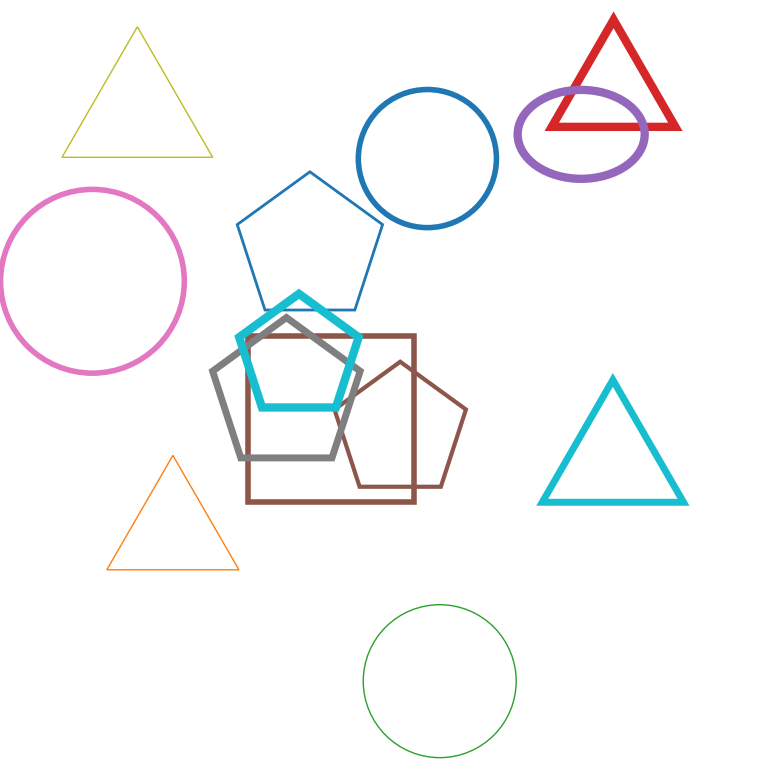[{"shape": "pentagon", "thickness": 1, "radius": 0.5, "center": [0.402, 0.678]}, {"shape": "circle", "thickness": 2, "radius": 0.45, "center": [0.555, 0.794]}, {"shape": "triangle", "thickness": 0.5, "radius": 0.5, "center": [0.225, 0.31]}, {"shape": "circle", "thickness": 0.5, "radius": 0.5, "center": [0.571, 0.115]}, {"shape": "triangle", "thickness": 3, "radius": 0.46, "center": [0.797, 0.882]}, {"shape": "oval", "thickness": 3, "radius": 0.41, "center": [0.755, 0.826]}, {"shape": "square", "thickness": 2, "radius": 0.54, "center": [0.43, 0.456]}, {"shape": "pentagon", "thickness": 1.5, "radius": 0.45, "center": [0.52, 0.44]}, {"shape": "circle", "thickness": 2, "radius": 0.6, "center": [0.12, 0.635]}, {"shape": "pentagon", "thickness": 2.5, "radius": 0.5, "center": [0.372, 0.487]}, {"shape": "triangle", "thickness": 0.5, "radius": 0.56, "center": [0.178, 0.852]}, {"shape": "triangle", "thickness": 2.5, "radius": 0.53, "center": [0.796, 0.401]}, {"shape": "pentagon", "thickness": 3, "radius": 0.41, "center": [0.388, 0.537]}]